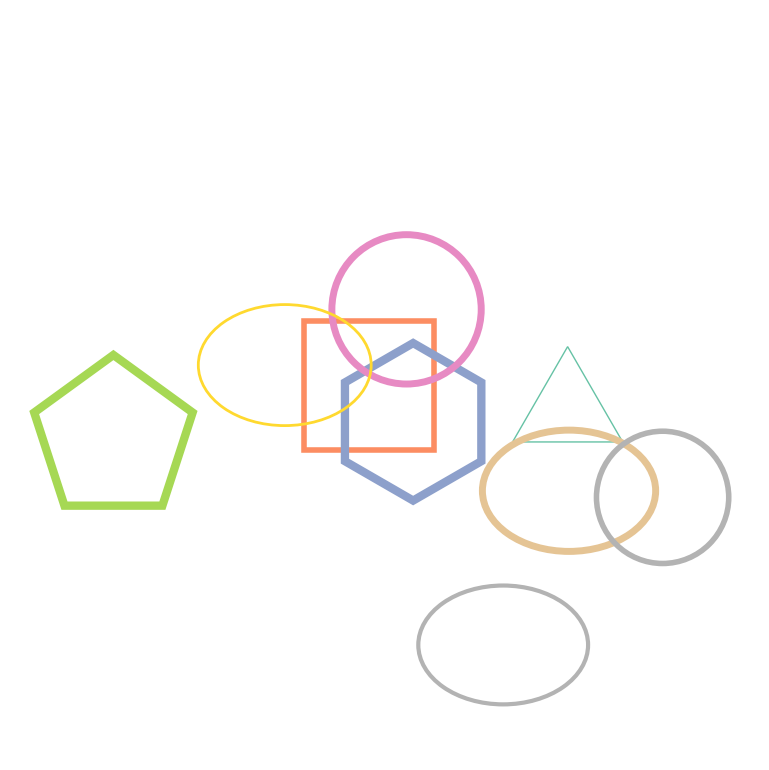[{"shape": "triangle", "thickness": 0.5, "radius": 0.41, "center": [0.737, 0.467]}, {"shape": "square", "thickness": 2, "radius": 0.42, "center": [0.479, 0.499]}, {"shape": "hexagon", "thickness": 3, "radius": 0.51, "center": [0.537, 0.452]}, {"shape": "circle", "thickness": 2.5, "radius": 0.48, "center": [0.528, 0.598]}, {"shape": "pentagon", "thickness": 3, "radius": 0.54, "center": [0.147, 0.431]}, {"shape": "oval", "thickness": 1, "radius": 0.56, "center": [0.37, 0.526]}, {"shape": "oval", "thickness": 2.5, "radius": 0.56, "center": [0.739, 0.363]}, {"shape": "circle", "thickness": 2, "radius": 0.43, "center": [0.861, 0.354]}, {"shape": "oval", "thickness": 1.5, "radius": 0.55, "center": [0.653, 0.162]}]